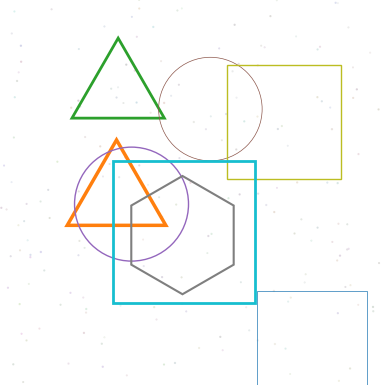[{"shape": "square", "thickness": 0.5, "radius": 0.71, "center": [0.811, 0.1]}, {"shape": "triangle", "thickness": 2.5, "radius": 0.74, "center": [0.303, 0.489]}, {"shape": "triangle", "thickness": 2, "radius": 0.69, "center": [0.307, 0.762]}, {"shape": "circle", "thickness": 1, "radius": 0.74, "center": [0.342, 0.47]}, {"shape": "circle", "thickness": 0.5, "radius": 0.67, "center": [0.546, 0.717]}, {"shape": "hexagon", "thickness": 1.5, "radius": 0.77, "center": [0.474, 0.389]}, {"shape": "square", "thickness": 1, "radius": 0.74, "center": [0.738, 0.684]}, {"shape": "square", "thickness": 2, "radius": 0.92, "center": [0.477, 0.397]}]